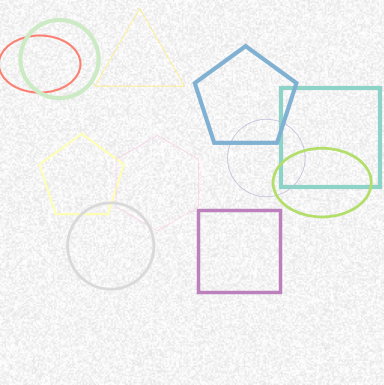[{"shape": "square", "thickness": 3, "radius": 0.64, "center": [0.859, 0.644]}, {"shape": "pentagon", "thickness": 1.5, "radius": 0.58, "center": [0.212, 0.537]}, {"shape": "circle", "thickness": 0.5, "radius": 0.5, "center": [0.692, 0.59]}, {"shape": "oval", "thickness": 1.5, "radius": 0.53, "center": [0.103, 0.834]}, {"shape": "pentagon", "thickness": 3, "radius": 0.69, "center": [0.638, 0.741]}, {"shape": "oval", "thickness": 2, "radius": 0.64, "center": [0.837, 0.526]}, {"shape": "hexagon", "thickness": 0.5, "radius": 0.62, "center": [0.409, 0.525]}, {"shape": "circle", "thickness": 2, "radius": 0.56, "center": [0.288, 0.361]}, {"shape": "square", "thickness": 2.5, "radius": 0.53, "center": [0.62, 0.347]}, {"shape": "circle", "thickness": 3, "radius": 0.51, "center": [0.155, 0.847]}, {"shape": "triangle", "thickness": 0.5, "radius": 0.67, "center": [0.363, 0.844]}]